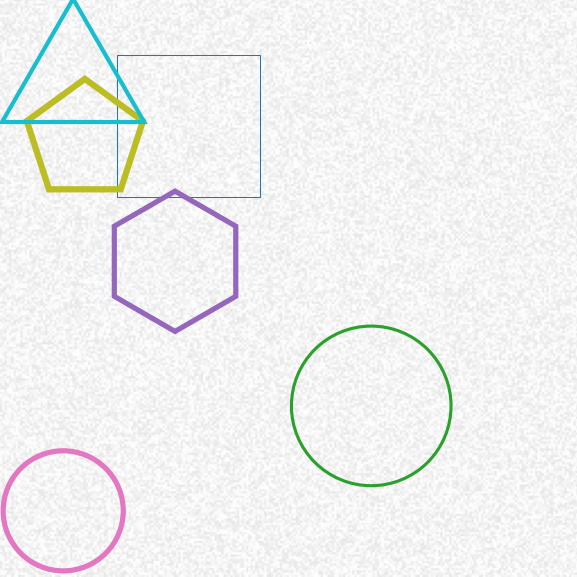[{"shape": "square", "thickness": 0.5, "radius": 0.62, "center": [0.326, 0.781]}, {"shape": "circle", "thickness": 1.5, "radius": 0.69, "center": [0.643, 0.296]}, {"shape": "hexagon", "thickness": 2.5, "radius": 0.61, "center": [0.303, 0.547]}, {"shape": "circle", "thickness": 2.5, "radius": 0.52, "center": [0.109, 0.115]}, {"shape": "pentagon", "thickness": 3, "radius": 0.53, "center": [0.147, 0.757]}, {"shape": "triangle", "thickness": 2, "radius": 0.71, "center": [0.127, 0.859]}]